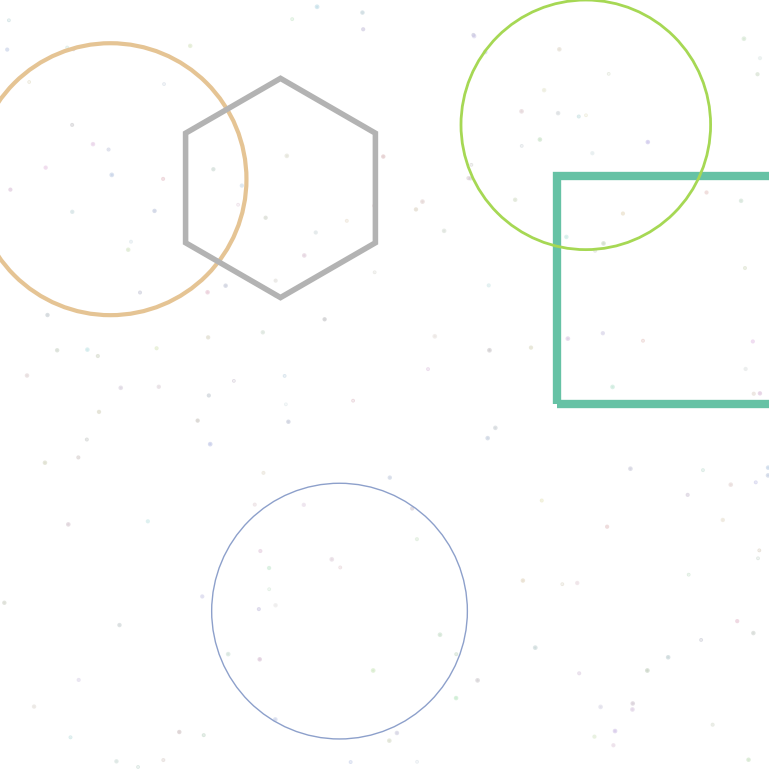[{"shape": "square", "thickness": 3, "radius": 0.74, "center": [0.872, 0.624]}, {"shape": "circle", "thickness": 0.5, "radius": 0.83, "center": [0.441, 0.206]}, {"shape": "circle", "thickness": 1, "radius": 0.81, "center": [0.761, 0.838]}, {"shape": "circle", "thickness": 1.5, "radius": 0.88, "center": [0.143, 0.767]}, {"shape": "hexagon", "thickness": 2, "radius": 0.71, "center": [0.364, 0.756]}]